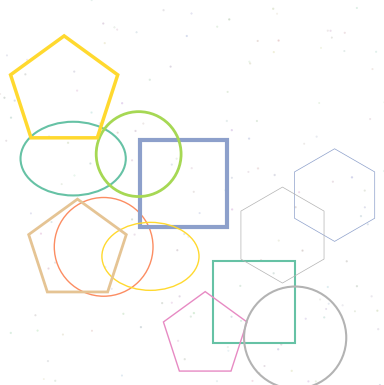[{"shape": "oval", "thickness": 1.5, "radius": 0.68, "center": [0.19, 0.588]}, {"shape": "square", "thickness": 1.5, "radius": 0.53, "center": [0.66, 0.217]}, {"shape": "circle", "thickness": 1, "radius": 0.64, "center": [0.269, 0.359]}, {"shape": "hexagon", "thickness": 0.5, "radius": 0.6, "center": [0.869, 0.493]}, {"shape": "square", "thickness": 3, "radius": 0.57, "center": [0.476, 0.523]}, {"shape": "pentagon", "thickness": 1, "radius": 0.57, "center": [0.533, 0.128]}, {"shape": "circle", "thickness": 2, "radius": 0.55, "center": [0.36, 0.6]}, {"shape": "pentagon", "thickness": 2.5, "radius": 0.73, "center": [0.167, 0.76]}, {"shape": "oval", "thickness": 1, "radius": 0.63, "center": [0.391, 0.334]}, {"shape": "pentagon", "thickness": 2, "radius": 0.67, "center": [0.201, 0.349]}, {"shape": "hexagon", "thickness": 0.5, "radius": 0.62, "center": [0.734, 0.389]}, {"shape": "circle", "thickness": 1.5, "radius": 0.66, "center": [0.767, 0.123]}]